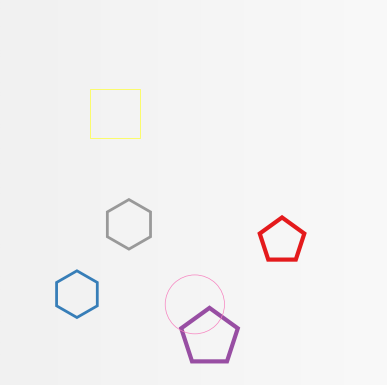[{"shape": "pentagon", "thickness": 3, "radius": 0.3, "center": [0.728, 0.375]}, {"shape": "hexagon", "thickness": 2, "radius": 0.3, "center": [0.199, 0.236]}, {"shape": "pentagon", "thickness": 3, "radius": 0.38, "center": [0.541, 0.123]}, {"shape": "square", "thickness": 0.5, "radius": 0.32, "center": [0.297, 0.705]}, {"shape": "circle", "thickness": 0.5, "radius": 0.38, "center": [0.503, 0.209]}, {"shape": "hexagon", "thickness": 2, "radius": 0.32, "center": [0.333, 0.417]}]